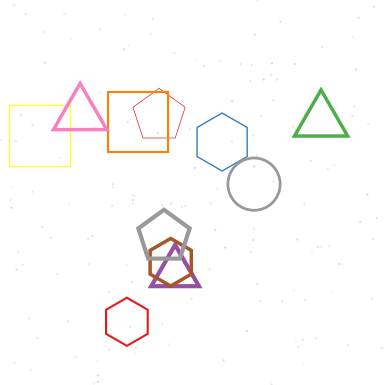[{"shape": "pentagon", "thickness": 0.5, "radius": 0.36, "center": [0.413, 0.699]}, {"shape": "hexagon", "thickness": 1.5, "radius": 0.31, "center": [0.33, 0.164]}, {"shape": "hexagon", "thickness": 1, "radius": 0.38, "center": [0.577, 0.631]}, {"shape": "triangle", "thickness": 2.5, "radius": 0.4, "center": [0.834, 0.687]}, {"shape": "triangle", "thickness": 3, "radius": 0.36, "center": [0.455, 0.292]}, {"shape": "square", "thickness": 1.5, "radius": 0.39, "center": [0.358, 0.684]}, {"shape": "square", "thickness": 1, "radius": 0.4, "center": [0.102, 0.648]}, {"shape": "hexagon", "thickness": 2.5, "radius": 0.31, "center": [0.443, 0.319]}, {"shape": "triangle", "thickness": 2.5, "radius": 0.4, "center": [0.208, 0.703]}, {"shape": "pentagon", "thickness": 3, "radius": 0.35, "center": [0.426, 0.385]}, {"shape": "circle", "thickness": 2, "radius": 0.34, "center": [0.66, 0.522]}]